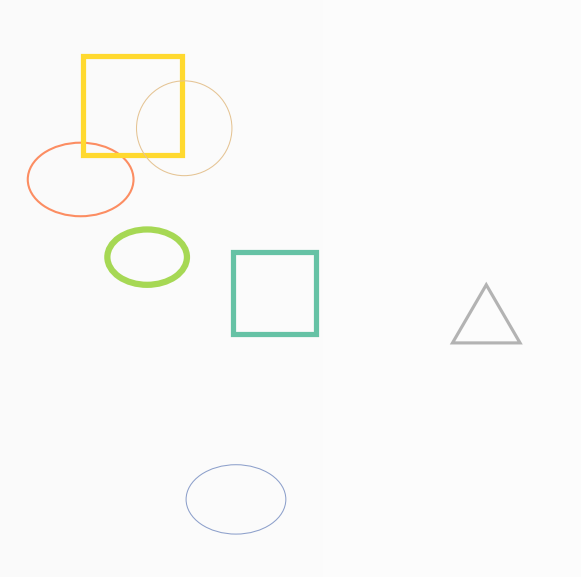[{"shape": "square", "thickness": 2.5, "radius": 0.36, "center": [0.472, 0.491]}, {"shape": "oval", "thickness": 1, "radius": 0.45, "center": [0.139, 0.688]}, {"shape": "oval", "thickness": 0.5, "radius": 0.43, "center": [0.406, 0.134]}, {"shape": "oval", "thickness": 3, "radius": 0.34, "center": [0.253, 0.554]}, {"shape": "square", "thickness": 2.5, "radius": 0.43, "center": [0.228, 0.816]}, {"shape": "circle", "thickness": 0.5, "radius": 0.41, "center": [0.317, 0.777]}, {"shape": "triangle", "thickness": 1.5, "radius": 0.34, "center": [0.837, 0.439]}]